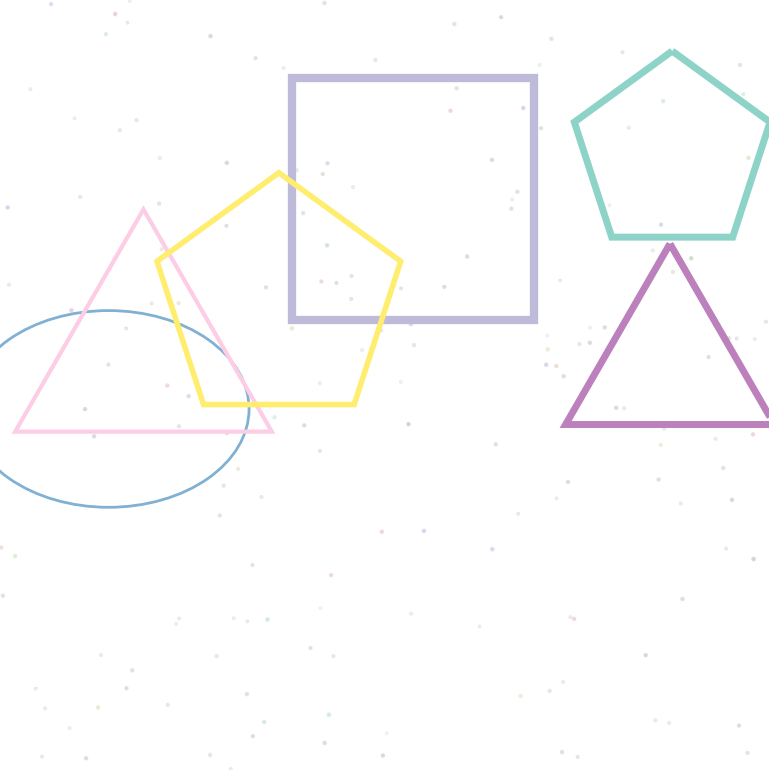[{"shape": "pentagon", "thickness": 2.5, "radius": 0.67, "center": [0.873, 0.8]}, {"shape": "square", "thickness": 3, "radius": 0.79, "center": [0.536, 0.742]}, {"shape": "oval", "thickness": 1, "radius": 0.91, "center": [0.141, 0.469]}, {"shape": "triangle", "thickness": 1.5, "radius": 0.96, "center": [0.186, 0.536]}, {"shape": "triangle", "thickness": 2.5, "radius": 0.78, "center": [0.87, 0.527]}, {"shape": "pentagon", "thickness": 2, "radius": 0.83, "center": [0.362, 0.609]}]